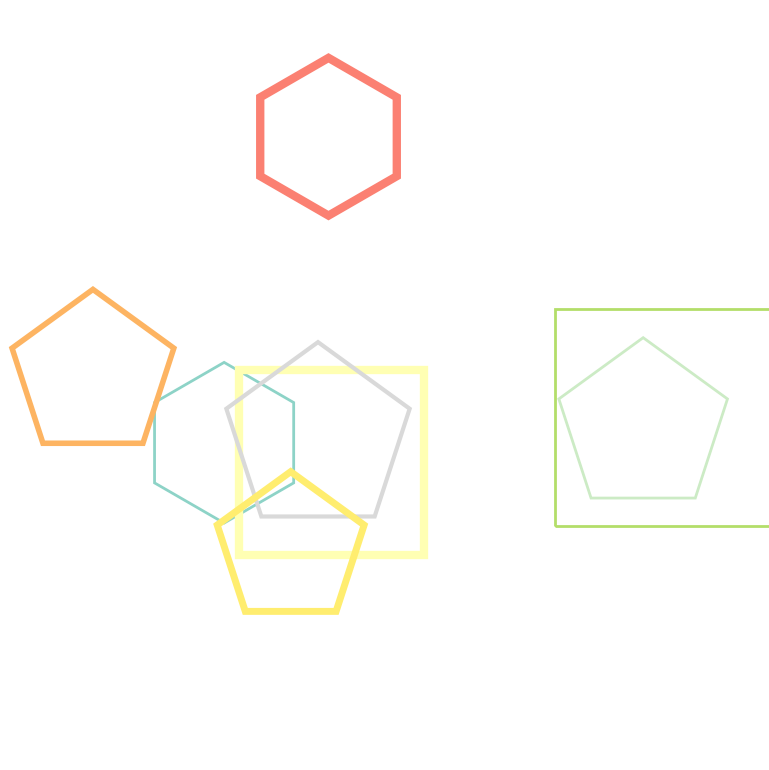[{"shape": "hexagon", "thickness": 1, "radius": 0.52, "center": [0.291, 0.425]}, {"shape": "square", "thickness": 3, "radius": 0.6, "center": [0.43, 0.4]}, {"shape": "hexagon", "thickness": 3, "radius": 0.51, "center": [0.427, 0.822]}, {"shape": "pentagon", "thickness": 2, "radius": 0.55, "center": [0.121, 0.514]}, {"shape": "square", "thickness": 1, "radius": 0.7, "center": [0.861, 0.458]}, {"shape": "pentagon", "thickness": 1.5, "radius": 0.63, "center": [0.413, 0.431]}, {"shape": "pentagon", "thickness": 1, "radius": 0.58, "center": [0.835, 0.446]}, {"shape": "pentagon", "thickness": 2.5, "radius": 0.5, "center": [0.378, 0.287]}]